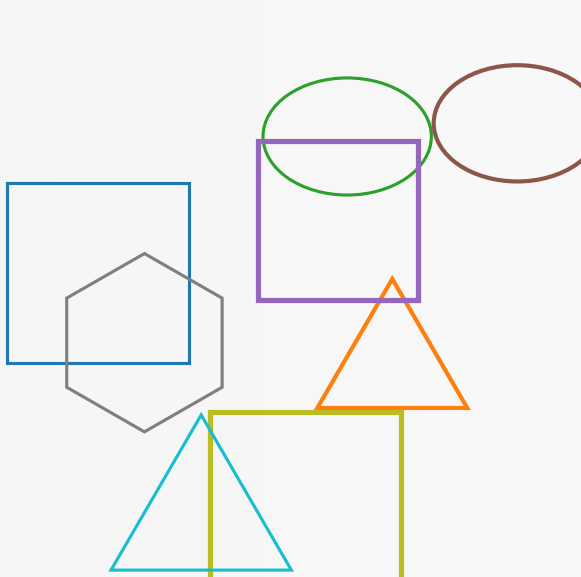[{"shape": "square", "thickness": 1.5, "radius": 0.78, "center": [0.168, 0.526]}, {"shape": "triangle", "thickness": 2, "radius": 0.74, "center": [0.675, 0.367]}, {"shape": "oval", "thickness": 1.5, "radius": 0.72, "center": [0.597, 0.763]}, {"shape": "square", "thickness": 2.5, "radius": 0.68, "center": [0.581, 0.617]}, {"shape": "oval", "thickness": 2, "radius": 0.72, "center": [0.89, 0.786]}, {"shape": "hexagon", "thickness": 1.5, "radius": 0.77, "center": [0.248, 0.406]}, {"shape": "square", "thickness": 2.5, "radius": 0.82, "center": [0.526, 0.123]}, {"shape": "triangle", "thickness": 1.5, "radius": 0.9, "center": [0.346, 0.102]}]